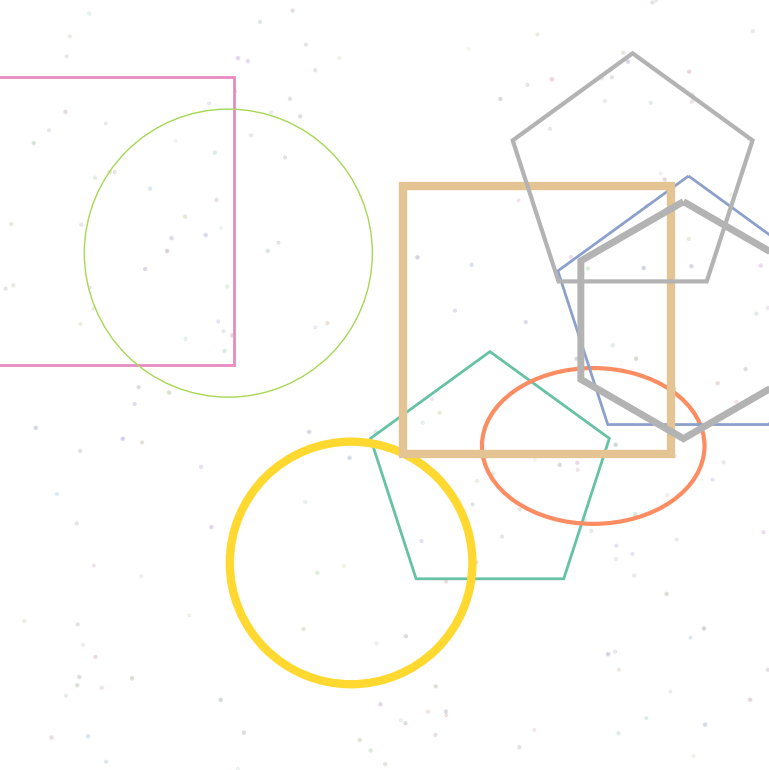[{"shape": "pentagon", "thickness": 1, "radius": 0.82, "center": [0.636, 0.38]}, {"shape": "oval", "thickness": 1.5, "radius": 0.72, "center": [0.77, 0.421]}, {"shape": "pentagon", "thickness": 1, "radius": 0.89, "center": [0.894, 0.593]}, {"shape": "square", "thickness": 1, "radius": 0.93, "center": [0.117, 0.713]}, {"shape": "circle", "thickness": 0.5, "radius": 0.94, "center": [0.297, 0.671]}, {"shape": "circle", "thickness": 3, "radius": 0.79, "center": [0.456, 0.269]}, {"shape": "square", "thickness": 3, "radius": 0.87, "center": [0.698, 0.585]}, {"shape": "hexagon", "thickness": 2.5, "radius": 0.77, "center": [0.888, 0.584]}, {"shape": "pentagon", "thickness": 1.5, "radius": 0.82, "center": [0.822, 0.767]}]